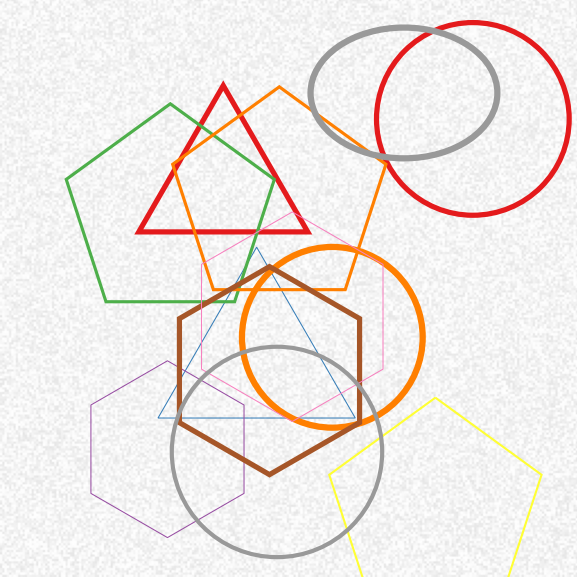[{"shape": "triangle", "thickness": 2.5, "radius": 0.84, "center": [0.387, 0.682]}, {"shape": "circle", "thickness": 2.5, "radius": 0.83, "center": [0.819, 0.793]}, {"shape": "triangle", "thickness": 0.5, "radius": 0.99, "center": [0.444, 0.374]}, {"shape": "pentagon", "thickness": 1.5, "radius": 0.95, "center": [0.295, 0.63]}, {"shape": "hexagon", "thickness": 0.5, "radius": 0.77, "center": [0.29, 0.221]}, {"shape": "circle", "thickness": 3, "radius": 0.78, "center": [0.575, 0.415]}, {"shape": "pentagon", "thickness": 1.5, "radius": 0.97, "center": [0.484, 0.655]}, {"shape": "pentagon", "thickness": 1, "radius": 0.97, "center": [0.754, 0.117]}, {"shape": "hexagon", "thickness": 2.5, "radius": 0.9, "center": [0.467, 0.357]}, {"shape": "hexagon", "thickness": 0.5, "radius": 0.91, "center": [0.506, 0.451]}, {"shape": "oval", "thickness": 3, "radius": 0.81, "center": [0.7, 0.838]}, {"shape": "circle", "thickness": 2, "radius": 0.91, "center": [0.48, 0.217]}]